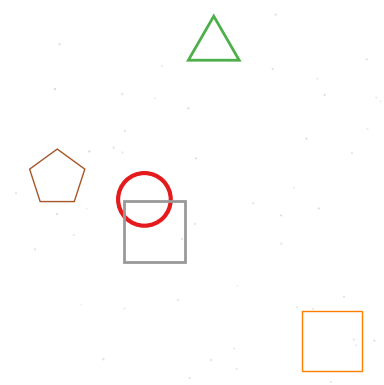[{"shape": "circle", "thickness": 3, "radius": 0.34, "center": [0.375, 0.482]}, {"shape": "triangle", "thickness": 2, "radius": 0.38, "center": [0.555, 0.882]}, {"shape": "square", "thickness": 1, "radius": 0.39, "center": [0.863, 0.114]}, {"shape": "pentagon", "thickness": 1, "radius": 0.38, "center": [0.149, 0.537]}, {"shape": "square", "thickness": 2, "radius": 0.4, "center": [0.401, 0.399]}]